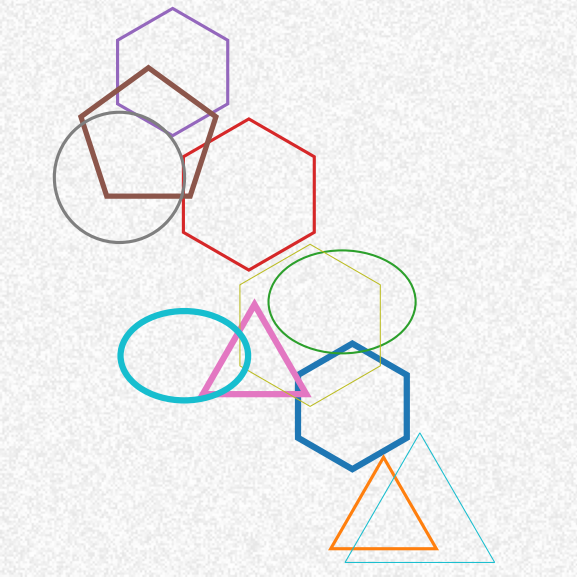[{"shape": "hexagon", "thickness": 3, "radius": 0.54, "center": [0.61, 0.295]}, {"shape": "triangle", "thickness": 1.5, "radius": 0.53, "center": [0.664, 0.102]}, {"shape": "oval", "thickness": 1, "radius": 0.64, "center": [0.592, 0.476]}, {"shape": "hexagon", "thickness": 1.5, "radius": 0.65, "center": [0.431, 0.662]}, {"shape": "hexagon", "thickness": 1.5, "radius": 0.55, "center": [0.299, 0.874]}, {"shape": "pentagon", "thickness": 2.5, "radius": 0.61, "center": [0.257, 0.759]}, {"shape": "triangle", "thickness": 3, "radius": 0.52, "center": [0.441, 0.368]}, {"shape": "circle", "thickness": 1.5, "radius": 0.56, "center": [0.207, 0.692]}, {"shape": "hexagon", "thickness": 0.5, "radius": 0.7, "center": [0.537, 0.436]}, {"shape": "triangle", "thickness": 0.5, "radius": 0.75, "center": [0.727, 0.1]}, {"shape": "oval", "thickness": 3, "radius": 0.55, "center": [0.319, 0.383]}]